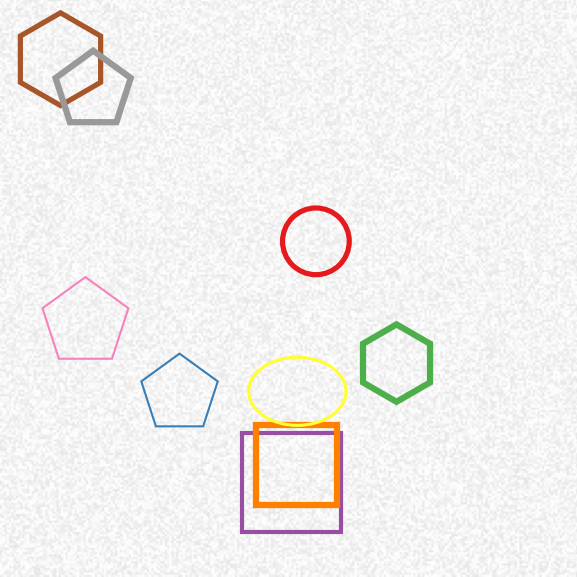[{"shape": "circle", "thickness": 2.5, "radius": 0.29, "center": [0.547, 0.581]}, {"shape": "pentagon", "thickness": 1, "radius": 0.35, "center": [0.311, 0.317]}, {"shape": "hexagon", "thickness": 3, "radius": 0.34, "center": [0.687, 0.37]}, {"shape": "square", "thickness": 2, "radius": 0.43, "center": [0.505, 0.163]}, {"shape": "square", "thickness": 3, "radius": 0.35, "center": [0.514, 0.194]}, {"shape": "oval", "thickness": 1.5, "radius": 0.42, "center": [0.515, 0.322]}, {"shape": "hexagon", "thickness": 2.5, "radius": 0.4, "center": [0.105, 0.897]}, {"shape": "pentagon", "thickness": 1, "radius": 0.39, "center": [0.148, 0.441]}, {"shape": "pentagon", "thickness": 3, "radius": 0.34, "center": [0.161, 0.843]}]